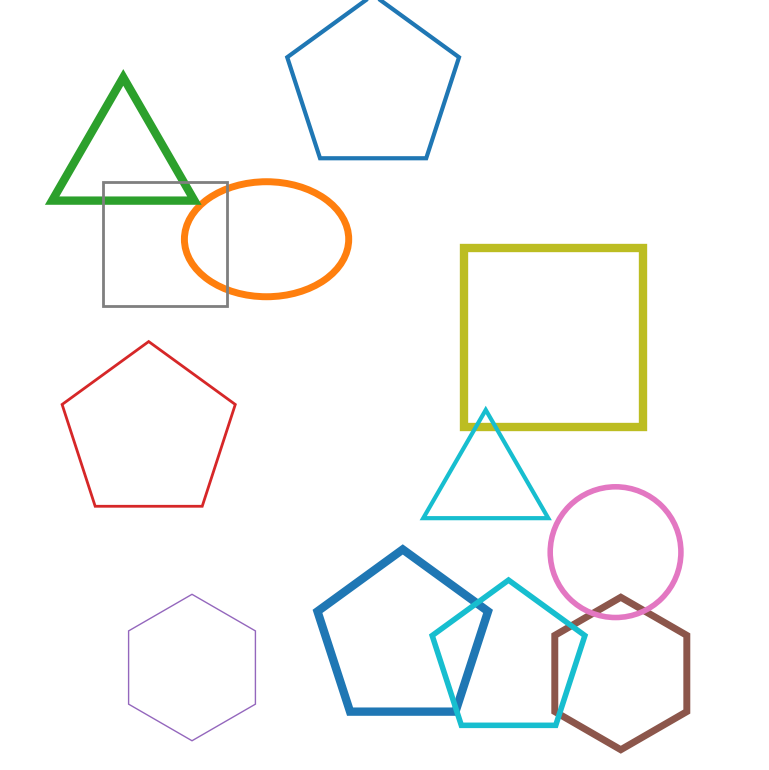[{"shape": "pentagon", "thickness": 1.5, "radius": 0.59, "center": [0.485, 0.889]}, {"shape": "pentagon", "thickness": 3, "radius": 0.58, "center": [0.523, 0.17]}, {"shape": "oval", "thickness": 2.5, "radius": 0.53, "center": [0.346, 0.689]}, {"shape": "triangle", "thickness": 3, "radius": 0.53, "center": [0.16, 0.793]}, {"shape": "pentagon", "thickness": 1, "radius": 0.59, "center": [0.193, 0.438]}, {"shape": "hexagon", "thickness": 0.5, "radius": 0.48, "center": [0.249, 0.133]}, {"shape": "hexagon", "thickness": 2.5, "radius": 0.49, "center": [0.806, 0.125]}, {"shape": "circle", "thickness": 2, "radius": 0.42, "center": [0.799, 0.283]}, {"shape": "square", "thickness": 1, "radius": 0.4, "center": [0.214, 0.683]}, {"shape": "square", "thickness": 3, "radius": 0.58, "center": [0.719, 0.562]}, {"shape": "pentagon", "thickness": 2, "radius": 0.52, "center": [0.66, 0.142]}, {"shape": "triangle", "thickness": 1.5, "radius": 0.47, "center": [0.631, 0.374]}]